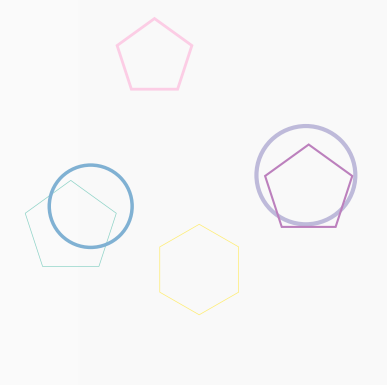[{"shape": "pentagon", "thickness": 0.5, "radius": 0.62, "center": [0.183, 0.408]}, {"shape": "circle", "thickness": 3, "radius": 0.64, "center": [0.789, 0.545]}, {"shape": "circle", "thickness": 2.5, "radius": 0.53, "center": [0.234, 0.464]}, {"shape": "pentagon", "thickness": 2, "radius": 0.51, "center": [0.399, 0.85]}, {"shape": "pentagon", "thickness": 1.5, "radius": 0.59, "center": [0.797, 0.506]}, {"shape": "hexagon", "thickness": 0.5, "radius": 0.59, "center": [0.514, 0.3]}]